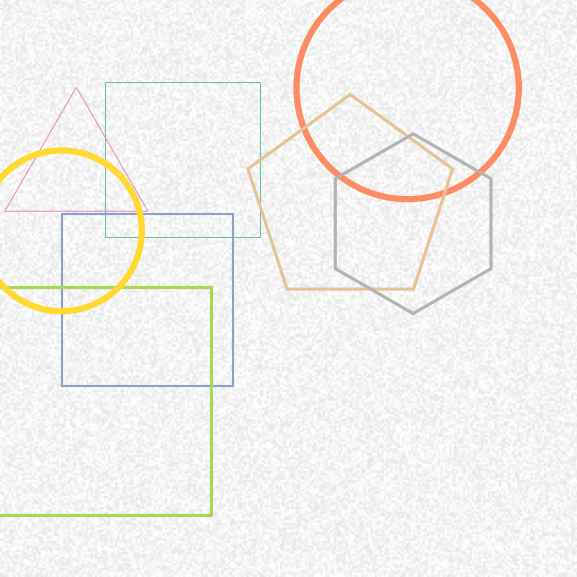[{"shape": "square", "thickness": 0.5, "radius": 0.67, "center": [0.317, 0.724]}, {"shape": "circle", "thickness": 3, "radius": 0.96, "center": [0.706, 0.847]}, {"shape": "square", "thickness": 1, "radius": 0.74, "center": [0.255, 0.48]}, {"shape": "triangle", "thickness": 0.5, "radius": 0.72, "center": [0.132, 0.705]}, {"shape": "square", "thickness": 1.5, "radius": 0.98, "center": [0.168, 0.305]}, {"shape": "circle", "thickness": 3, "radius": 0.7, "center": [0.106, 0.599]}, {"shape": "pentagon", "thickness": 1.5, "radius": 0.93, "center": [0.607, 0.649]}, {"shape": "hexagon", "thickness": 1.5, "radius": 0.78, "center": [0.715, 0.612]}]